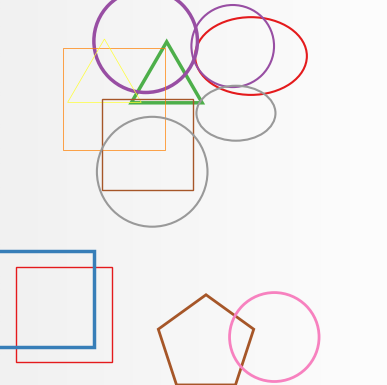[{"shape": "square", "thickness": 1, "radius": 0.62, "center": [0.165, 0.182]}, {"shape": "oval", "thickness": 1.5, "radius": 0.72, "center": [0.648, 0.854]}, {"shape": "square", "thickness": 2.5, "radius": 0.63, "center": [0.118, 0.224]}, {"shape": "triangle", "thickness": 2.5, "radius": 0.53, "center": [0.43, 0.786]}, {"shape": "circle", "thickness": 1.5, "radius": 0.53, "center": [0.601, 0.88]}, {"shape": "circle", "thickness": 2.5, "radius": 0.67, "center": [0.376, 0.893]}, {"shape": "square", "thickness": 0.5, "radius": 0.66, "center": [0.294, 0.743]}, {"shape": "triangle", "thickness": 0.5, "radius": 0.55, "center": [0.27, 0.789]}, {"shape": "pentagon", "thickness": 2, "radius": 0.65, "center": [0.532, 0.105]}, {"shape": "square", "thickness": 1, "radius": 0.59, "center": [0.381, 0.624]}, {"shape": "circle", "thickness": 2, "radius": 0.58, "center": [0.708, 0.125]}, {"shape": "oval", "thickness": 1.5, "radius": 0.51, "center": [0.609, 0.706]}, {"shape": "circle", "thickness": 1.5, "radius": 0.71, "center": [0.393, 0.554]}]